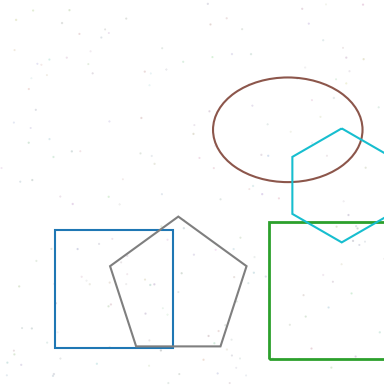[{"shape": "square", "thickness": 1.5, "radius": 0.77, "center": [0.297, 0.25]}, {"shape": "square", "thickness": 2, "radius": 0.89, "center": [0.877, 0.246]}, {"shape": "oval", "thickness": 1.5, "radius": 0.97, "center": [0.747, 0.663]}, {"shape": "pentagon", "thickness": 1.5, "radius": 0.93, "center": [0.463, 0.251]}, {"shape": "hexagon", "thickness": 1.5, "radius": 0.74, "center": [0.888, 0.518]}]